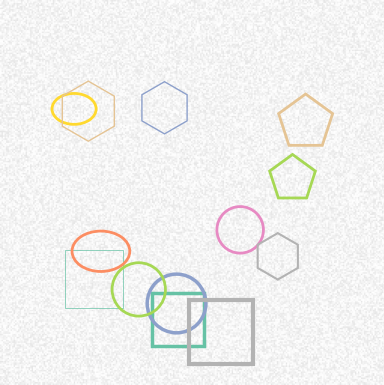[{"shape": "square", "thickness": 0.5, "radius": 0.38, "center": [0.244, 0.274]}, {"shape": "square", "thickness": 2.5, "radius": 0.34, "center": [0.462, 0.17]}, {"shape": "oval", "thickness": 2, "radius": 0.37, "center": [0.262, 0.347]}, {"shape": "hexagon", "thickness": 1, "radius": 0.34, "center": [0.427, 0.72]}, {"shape": "circle", "thickness": 2.5, "radius": 0.38, "center": [0.459, 0.212]}, {"shape": "circle", "thickness": 2, "radius": 0.3, "center": [0.624, 0.403]}, {"shape": "circle", "thickness": 2, "radius": 0.35, "center": [0.36, 0.248]}, {"shape": "pentagon", "thickness": 2, "radius": 0.31, "center": [0.76, 0.536]}, {"shape": "oval", "thickness": 2, "radius": 0.29, "center": [0.192, 0.717]}, {"shape": "pentagon", "thickness": 2, "radius": 0.37, "center": [0.794, 0.682]}, {"shape": "hexagon", "thickness": 1, "radius": 0.39, "center": [0.229, 0.711]}, {"shape": "hexagon", "thickness": 1.5, "radius": 0.3, "center": [0.721, 0.334]}, {"shape": "square", "thickness": 3, "radius": 0.41, "center": [0.574, 0.138]}]